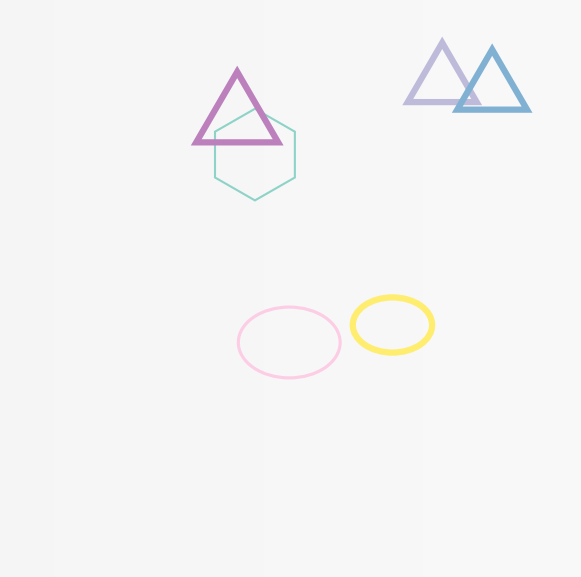[{"shape": "hexagon", "thickness": 1, "radius": 0.4, "center": [0.439, 0.731]}, {"shape": "triangle", "thickness": 3, "radius": 0.34, "center": [0.761, 0.857]}, {"shape": "triangle", "thickness": 3, "radius": 0.35, "center": [0.847, 0.844]}, {"shape": "oval", "thickness": 1.5, "radius": 0.44, "center": [0.498, 0.406]}, {"shape": "triangle", "thickness": 3, "radius": 0.41, "center": [0.408, 0.793]}, {"shape": "oval", "thickness": 3, "radius": 0.34, "center": [0.675, 0.436]}]